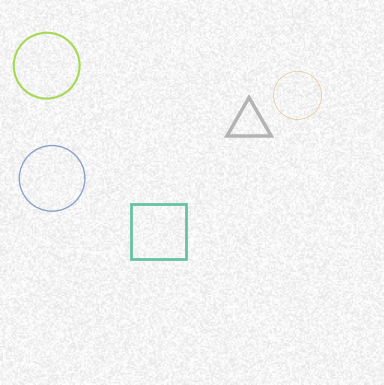[{"shape": "square", "thickness": 2, "radius": 0.36, "center": [0.411, 0.398]}, {"shape": "circle", "thickness": 1, "radius": 0.43, "center": [0.135, 0.537]}, {"shape": "circle", "thickness": 1.5, "radius": 0.43, "center": [0.121, 0.829]}, {"shape": "circle", "thickness": 0.5, "radius": 0.31, "center": [0.773, 0.752]}, {"shape": "triangle", "thickness": 2.5, "radius": 0.33, "center": [0.647, 0.68]}]